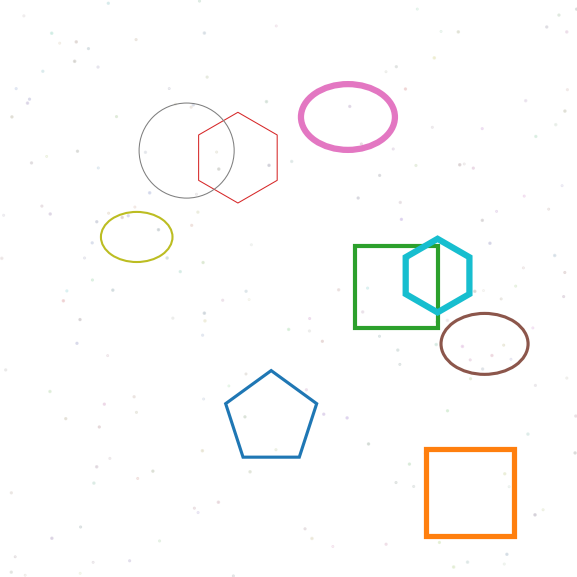[{"shape": "pentagon", "thickness": 1.5, "radius": 0.41, "center": [0.47, 0.275]}, {"shape": "square", "thickness": 2.5, "radius": 0.38, "center": [0.814, 0.146]}, {"shape": "square", "thickness": 2, "radius": 0.36, "center": [0.686, 0.502]}, {"shape": "hexagon", "thickness": 0.5, "radius": 0.39, "center": [0.412, 0.726]}, {"shape": "oval", "thickness": 1.5, "radius": 0.38, "center": [0.839, 0.404]}, {"shape": "oval", "thickness": 3, "radius": 0.41, "center": [0.602, 0.797]}, {"shape": "circle", "thickness": 0.5, "radius": 0.41, "center": [0.323, 0.738]}, {"shape": "oval", "thickness": 1, "radius": 0.31, "center": [0.237, 0.589]}, {"shape": "hexagon", "thickness": 3, "radius": 0.32, "center": [0.758, 0.522]}]